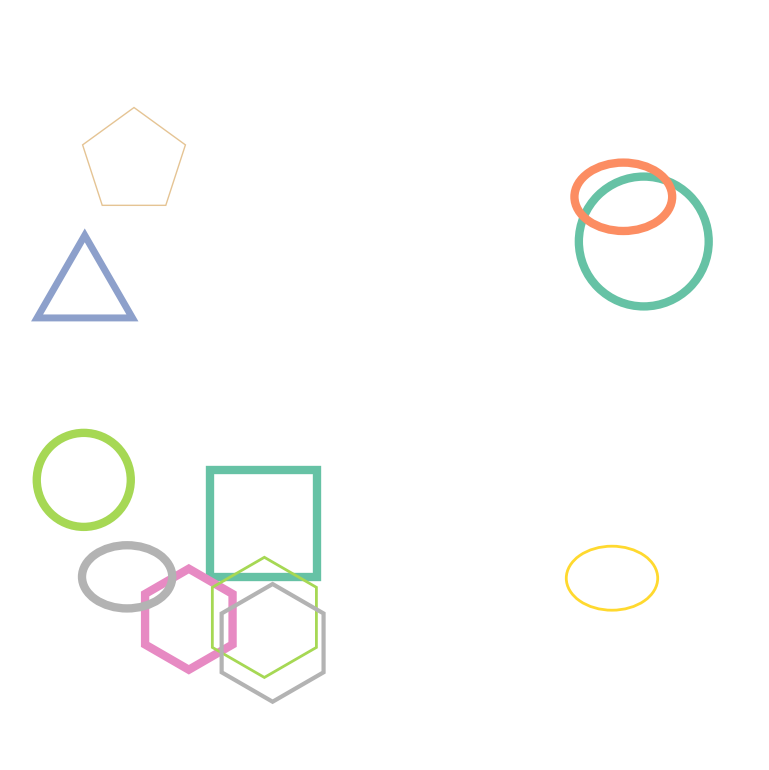[{"shape": "square", "thickness": 3, "radius": 0.35, "center": [0.343, 0.32]}, {"shape": "circle", "thickness": 3, "radius": 0.42, "center": [0.836, 0.686]}, {"shape": "oval", "thickness": 3, "radius": 0.32, "center": [0.809, 0.744]}, {"shape": "triangle", "thickness": 2.5, "radius": 0.36, "center": [0.11, 0.623]}, {"shape": "hexagon", "thickness": 3, "radius": 0.33, "center": [0.245, 0.196]}, {"shape": "hexagon", "thickness": 1, "radius": 0.39, "center": [0.343, 0.198]}, {"shape": "circle", "thickness": 3, "radius": 0.31, "center": [0.109, 0.377]}, {"shape": "oval", "thickness": 1, "radius": 0.3, "center": [0.795, 0.249]}, {"shape": "pentagon", "thickness": 0.5, "radius": 0.35, "center": [0.174, 0.79]}, {"shape": "hexagon", "thickness": 1.5, "radius": 0.38, "center": [0.354, 0.165]}, {"shape": "oval", "thickness": 3, "radius": 0.29, "center": [0.165, 0.251]}]